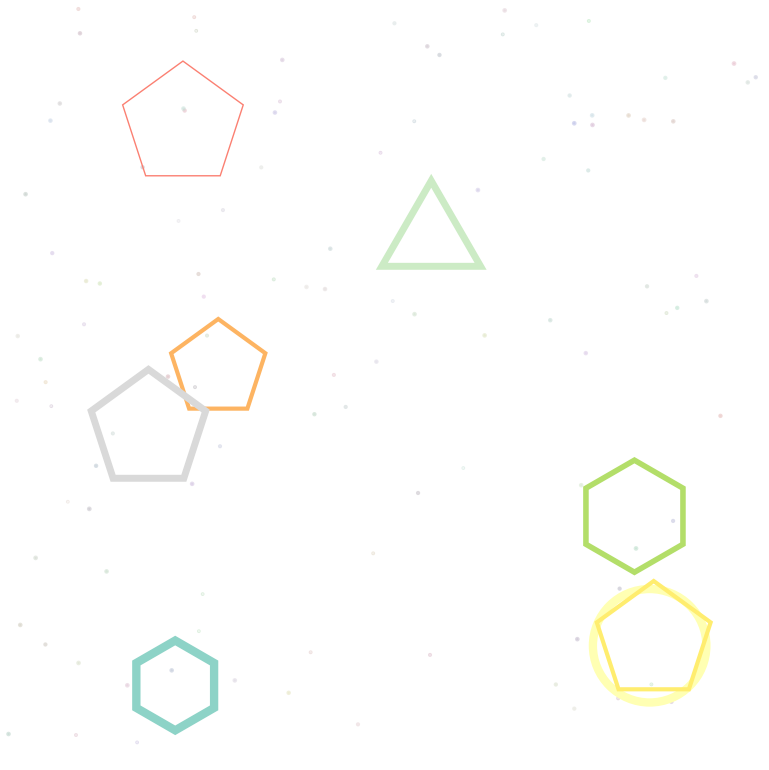[{"shape": "hexagon", "thickness": 3, "radius": 0.29, "center": [0.228, 0.11]}, {"shape": "circle", "thickness": 3, "radius": 0.37, "center": [0.844, 0.161]}, {"shape": "pentagon", "thickness": 0.5, "radius": 0.41, "center": [0.238, 0.838]}, {"shape": "pentagon", "thickness": 1.5, "radius": 0.32, "center": [0.283, 0.521]}, {"shape": "hexagon", "thickness": 2, "radius": 0.36, "center": [0.824, 0.33]}, {"shape": "pentagon", "thickness": 2.5, "radius": 0.39, "center": [0.193, 0.442]}, {"shape": "triangle", "thickness": 2.5, "radius": 0.37, "center": [0.56, 0.691]}, {"shape": "pentagon", "thickness": 1.5, "radius": 0.39, "center": [0.849, 0.168]}]